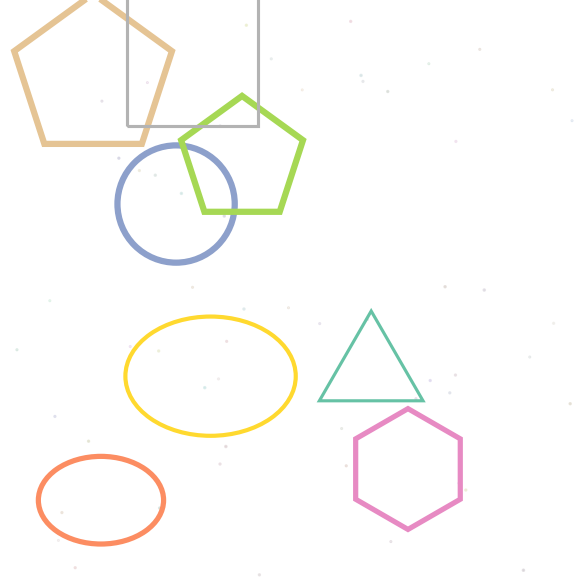[{"shape": "triangle", "thickness": 1.5, "radius": 0.52, "center": [0.643, 0.357]}, {"shape": "oval", "thickness": 2.5, "radius": 0.54, "center": [0.175, 0.133]}, {"shape": "circle", "thickness": 3, "radius": 0.51, "center": [0.305, 0.646]}, {"shape": "hexagon", "thickness": 2.5, "radius": 0.52, "center": [0.706, 0.187]}, {"shape": "pentagon", "thickness": 3, "radius": 0.55, "center": [0.419, 0.722]}, {"shape": "oval", "thickness": 2, "radius": 0.74, "center": [0.365, 0.348]}, {"shape": "pentagon", "thickness": 3, "radius": 0.72, "center": [0.161, 0.866]}, {"shape": "square", "thickness": 1.5, "radius": 0.57, "center": [0.333, 0.895]}]